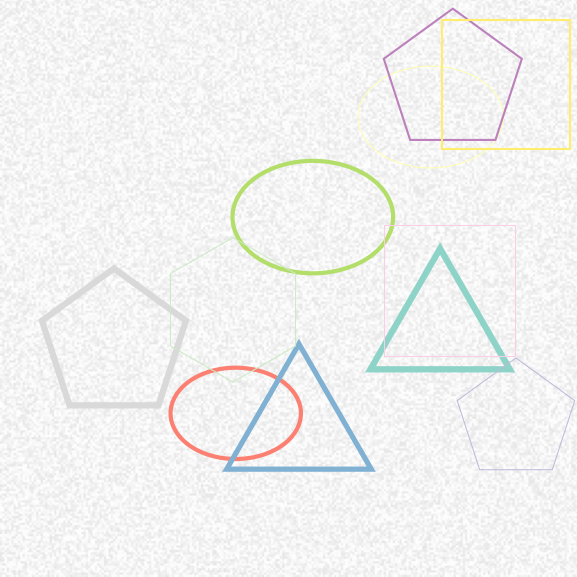[{"shape": "triangle", "thickness": 3, "radius": 0.7, "center": [0.762, 0.429]}, {"shape": "oval", "thickness": 0.5, "radius": 0.63, "center": [0.746, 0.796]}, {"shape": "pentagon", "thickness": 0.5, "radius": 0.53, "center": [0.893, 0.272]}, {"shape": "oval", "thickness": 2, "radius": 0.56, "center": [0.408, 0.283]}, {"shape": "triangle", "thickness": 2.5, "radius": 0.72, "center": [0.518, 0.259]}, {"shape": "oval", "thickness": 2, "radius": 0.7, "center": [0.542, 0.623]}, {"shape": "square", "thickness": 0.5, "radius": 0.57, "center": [0.778, 0.497]}, {"shape": "pentagon", "thickness": 3, "radius": 0.66, "center": [0.197, 0.403]}, {"shape": "pentagon", "thickness": 1, "radius": 0.63, "center": [0.784, 0.858]}, {"shape": "hexagon", "thickness": 0.5, "radius": 0.63, "center": [0.403, 0.463]}, {"shape": "square", "thickness": 1, "radius": 0.56, "center": [0.876, 0.853]}]